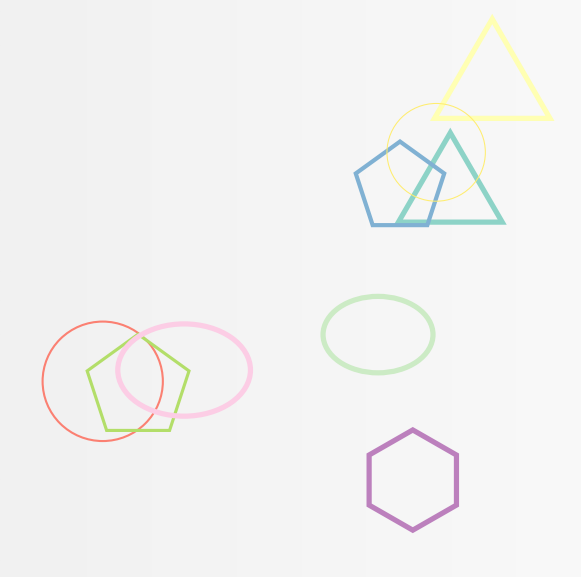[{"shape": "triangle", "thickness": 2.5, "radius": 0.52, "center": [0.775, 0.666]}, {"shape": "triangle", "thickness": 2.5, "radius": 0.57, "center": [0.847, 0.852]}, {"shape": "circle", "thickness": 1, "radius": 0.52, "center": [0.177, 0.339]}, {"shape": "pentagon", "thickness": 2, "radius": 0.4, "center": [0.688, 0.674]}, {"shape": "pentagon", "thickness": 1.5, "radius": 0.46, "center": [0.238, 0.328]}, {"shape": "oval", "thickness": 2.5, "radius": 0.57, "center": [0.317, 0.358]}, {"shape": "hexagon", "thickness": 2.5, "radius": 0.43, "center": [0.71, 0.168]}, {"shape": "oval", "thickness": 2.5, "radius": 0.47, "center": [0.65, 0.42]}, {"shape": "circle", "thickness": 0.5, "radius": 0.42, "center": [0.75, 0.735]}]